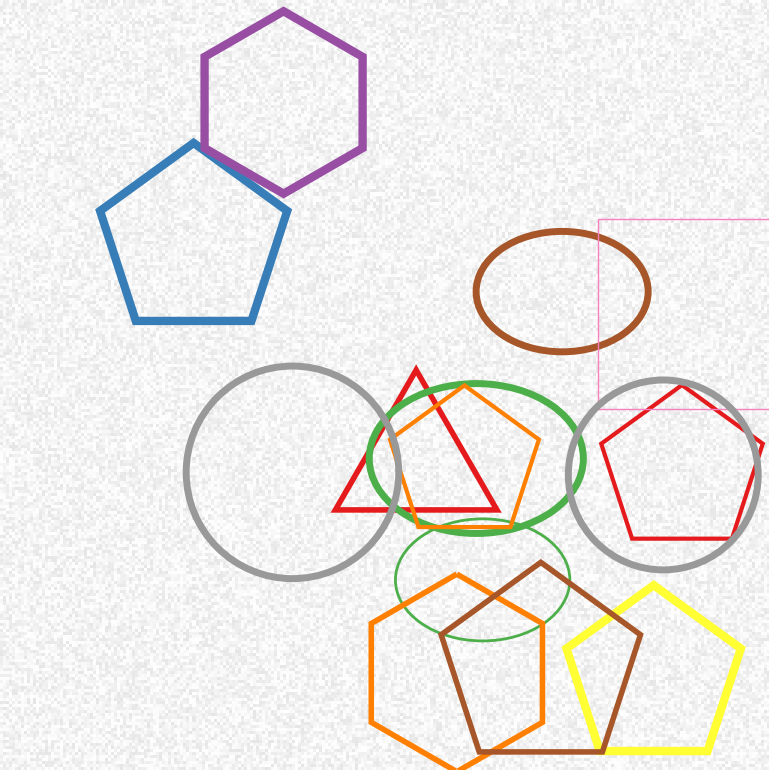[{"shape": "triangle", "thickness": 2, "radius": 0.61, "center": [0.54, 0.398]}, {"shape": "pentagon", "thickness": 1.5, "radius": 0.55, "center": [0.886, 0.39]}, {"shape": "pentagon", "thickness": 3, "radius": 0.64, "center": [0.251, 0.687]}, {"shape": "oval", "thickness": 1, "radius": 0.57, "center": [0.627, 0.247]}, {"shape": "oval", "thickness": 2.5, "radius": 0.7, "center": [0.619, 0.405]}, {"shape": "hexagon", "thickness": 3, "radius": 0.59, "center": [0.368, 0.867]}, {"shape": "pentagon", "thickness": 1.5, "radius": 0.51, "center": [0.603, 0.398]}, {"shape": "hexagon", "thickness": 2, "radius": 0.64, "center": [0.593, 0.126]}, {"shape": "pentagon", "thickness": 3, "radius": 0.6, "center": [0.849, 0.121]}, {"shape": "pentagon", "thickness": 2, "radius": 0.68, "center": [0.702, 0.134]}, {"shape": "oval", "thickness": 2.5, "radius": 0.56, "center": [0.73, 0.621]}, {"shape": "square", "thickness": 0.5, "radius": 0.61, "center": [0.9, 0.592]}, {"shape": "circle", "thickness": 2.5, "radius": 0.69, "center": [0.38, 0.387]}, {"shape": "circle", "thickness": 2.5, "radius": 0.62, "center": [0.861, 0.383]}]